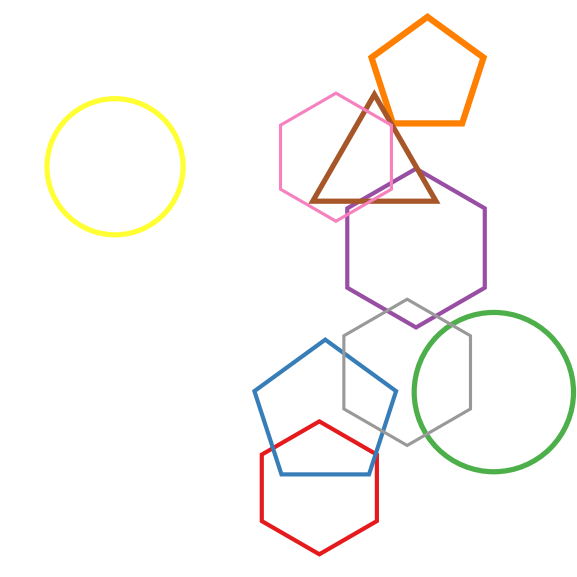[{"shape": "hexagon", "thickness": 2, "radius": 0.58, "center": [0.553, 0.154]}, {"shape": "pentagon", "thickness": 2, "radius": 0.64, "center": [0.563, 0.282]}, {"shape": "circle", "thickness": 2.5, "radius": 0.69, "center": [0.855, 0.32]}, {"shape": "hexagon", "thickness": 2, "radius": 0.69, "center": [0.72, 0.57]}, {"shape": "pentagon", "thickness": 3, "radius": 0.51, "center": [0.74, 0.868]}, {"shape": "circle", "thickness": 2.5, "radius": 0.59, "center": [0.199, 0.71]}, {"shape": "triangle", "thickness": 2.5, "radius": 0.62, "center": [0.648, 0.712]}, {"shape": "hexagon", "thickness": 1.5, "radius": 0.55, "center": [0.582, 0.727]}, {"shape": "hexagon", "thickness": 1.5, "radius": 0.63, "center": [0.705, 0.354]}]